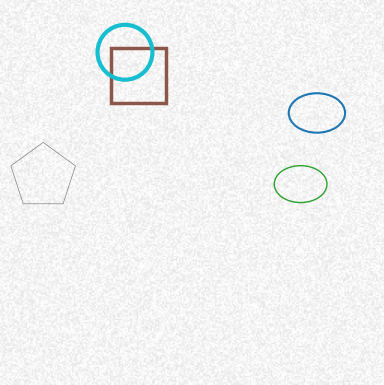[{"shape": "oval", "thickness": 1.5, "radius": 0.37, "center": [0.823, 0.707]}, {"shape": "oval", "thickness": 1, "radius": 0.34, "center": [0.781, 0.522]}, {"shape": "square", "thickness": 2.5, "radius": 0.36, "center": [0.359, 0.804]}, {"shape": "pentagon", "thickness": 0.5, "radius": 0.44, "center": [0.112, 0.542]}, {"shape": "circle", "thickness": 3, "radius": 0.36, "center": [0.325, 0.864]}]